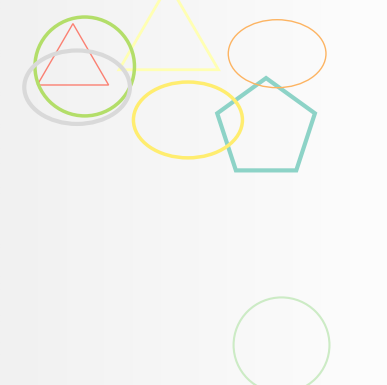[{"shape": "pentagon", "thickness": 3, "radius": 0.66, "center": [0.687, 0.665]}, {"shape": "triangle", "thickness": 2, "radius": 0.74, "center": [0.436, 0.893]}, {"shape": "triangle", "thickness": 1, "radius": 0.53, "center": [0.188, 0.832]}, {"shape": "oval", "thickness": 1, "radius": 0.63, "center": [0.715, 0.861]}, {"shape": "circle", "thickness": 2.5, "radius": 0.64, "center": [0.219, 0.827]}, {"shape": "oval", "thickness": 3, "radius": 0.68, "center": [0.199, 0.773]}, {"shape": "circle", "thickness": 1.5, "radius": 0.62, "center": [0.727, 0.104]}, {"shape": "oval", "thickness": 2.5, "radius": 0.7, "center": [0.485, 0.688]}]